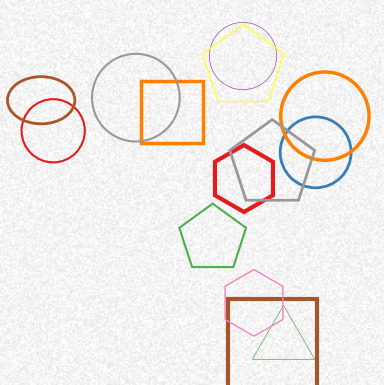[{"shape": "hexagon", "thickness": 3, "radius": 0.43, "center": [0.634, 0.536]}, {"shape": "circle", "thickness": 1.5, "radius": 0.41, "center": [0.138, 0.66]}, {"shape": "circle", "thickness": 2, "radius": 0.46, "center": [0.82, 0.604]}, {"shape": "pentagon", "thickness": 1.5, "radius": 0.46, "center": [0.552, 0.38]}, {"shape": "triangle", "thickness": 0.5, "radius": 0.47, "center": [0.736, 0.113]}, {"shape": "circle", "thickness": 0.5, "radius": 0.44, "center": [0.631, 0.854]}, {"shape": "circle", "thickness": 2.5, "radius": 0.57, "center": [0.844, 0.698]}, {"shape": "square", "thickness": 2.5, "radius": 0.4, "center": [0.446, 0.71]}, {"shape": "pentagon", "thickness": 1, "radius": 0.55, "center": [0.632, 0.826]}, {"shape": "square", "thickness": 3, "radius": 0.58, "center": [0.707, 0.108]}, {"shape": "oval", "thickness": 2, "radius": 0.44, "center": [0.107, 0.74]}, {"shape": "hexagon", "thickness": 1, "radius": 0.43, "center": [0.66, 0.213]}, {"shape": "circle", "thickness": 1.5, "radius": 0.57, "center": [0.353, 0.746]}, {"shape": "pentagon", "thickness": 2, "radius": 0.58, "center": [0.707, 0.574]}]